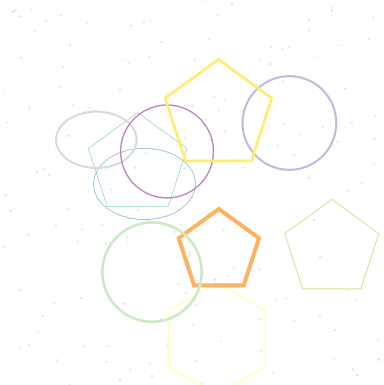[{"shape": "pentagon", "thickness": 0.5, "radius": 0.67, "center": [0.358, 0.573]}, {"shape": "hexagon", "thickness": 1, "radius": 0.73, "center": [0.563, 0.12]}, {"shape": "circle", "thickness": 1.5, "radius": 0.61, "center": [0.752, 0.681]}, {"shape": "oval", "thickness": 0.5, "radius": 0.66, "center": [0.375, 0.522]}, {"shape": "pentagon", "thickness": 3, "radius": 0.55, "center": [0.569, 0.347]}, {"shape": "pentagon", "thickness": 0.5, "radius": 0.64, "center": [0.862, 0.354]}, {"shape": "oval", "thickness": 1.5, "radius": 0.52, "center": [0.25, 0.637]}, {"shape": "circle", "thickness": 1, "radius": 0.6, "center": [0.434, 0.607]}, {"shape": "circle", "thickness": 2, "radius": 0.65, "center": [0.395, 0.293]}, {"shape": "pentagon", "thickness": 2, "radius": 0.73, "center": [0.567, 0.7]}]